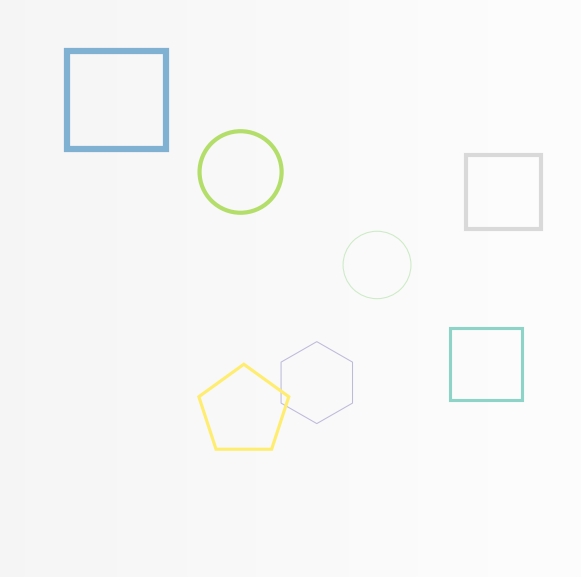[{"shape": "square", "thickness": 1.5, "radius": 0.31, "center": [0.835, 0.369]}, {"shape": "hexagon", "thickness": 0.5, "radius": 0.35, "center": [0.545, 0.337]}, {"shape": "square", "thickness": 3, "radius": 0.43, "center": [0.201, 0.826]}, {"shape": "circle", "thickness": 2, "radius": 0.35, "center": [0.414, 0.701]}, {"shape": "square", "thickness": 2, "radius": 0.32, "center": [0.866, 0.666]}, {"shape": "circle", "thickness": 0.5, "radius": 0.29, "center": [0.649, 0.54]}, {"shape": "pentagon", "thickness": 1.5, "radius": 0.41, "center": [0.419, 0.287]}]